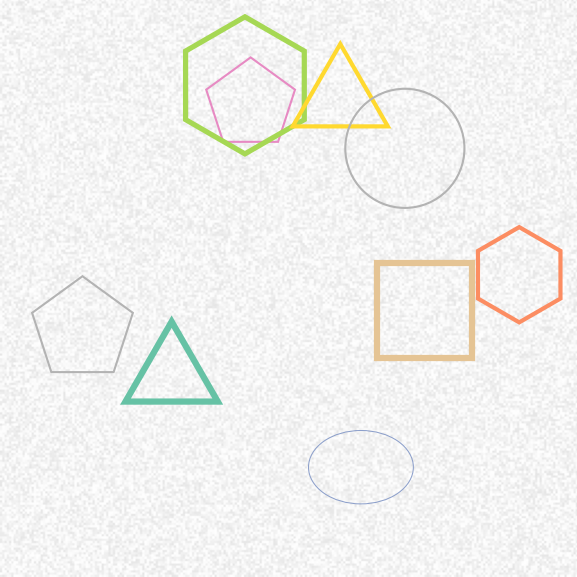[{"shape": "triangle", "thickness": 3, "radius": 0.46, "center": [0.297, 0.35]}, {"shape": "hexagon", "thickness": 2, "radius": 0.41, "center": [0.899, 0.523]}, {"shape": "oval", "thickness": 0.5, "radius": 0.45, "center": [0.625, 0.19]}, {"shape": "pentagon", "thickness": 1, "radius": 0.4, "center": [0.434, 0.819]}, {"shape": "hexagon", "thickness": 2.5, "radius": 0.59, "center": [0.424, 0.851]}, {"shape": "triangle", "thickness": 2, "radius": 0.48, "center": [0.589, 0.828]}, {"shape": "square", "thickness": 3, "radius": 0.41, "center": [0.736, 0.462]}, {"shape": "circle", "thickness": 1, "radius": 0.52, "center": [0.701, 0.742]}, {"shape": "pentagon", "thickness": 1, "radius": 0.46, "center": [0.143, 0.429]}]